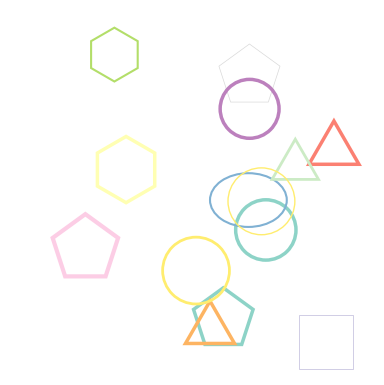[{"shape": "pentagon", "thickness": 2.5, "radius": 0.41, "center": [0.58, 0.171]}, {"shape": "circle", "thickness": 2.5, "radius": 0.39, "center": [0.69, 0.403]}, {"shape": "hexagon", "thickness": 2.5, "radius": 0.43, "center": [0.327, 0.56]}, {"shape": "square", "thickness": 0.5, "radius": 0.35, "center": [0.847, 0.111]}, {"shape": "triangle", "thickness": 2.5, "radius": 0.37, "center": [0.867, 0.611]}, {"shape": "oval", "thickness": 1.5, "radius": 0.5, "center": [0.645, 0.48]}, {"shape": "triangle", "thickness": 2.5, "radius": 0.37, "center": [0.545, 0.145]}, {"shape": "hexagon", "thickness": 1.5, "radius": 0.35, "center": [0.297, 0.858]}, {"shape": "pentagon", "thickness": 3, "radius": 0.45, "center": [0.222, 0.354]}, {"shape": "pentagon", "thickness": 0.5, "radius": 0.42, "center": [0.648, 0.802]}, {"shape": "circle", "thickness": 2.5, "radius": 0.38, "center": [0.648, 0.717]}, {"shape": "triangle", "thickness": 2, "radius": 0.35, "center": [0.767, 0.569]}, {"shape": "circle", "thickness": 1, "radius": 0.43, "center": [0.679, 0.477]}, {"shape": "circle", "thickness": 2, "radius": 0.43, "center": [0.509, 0.297]}]